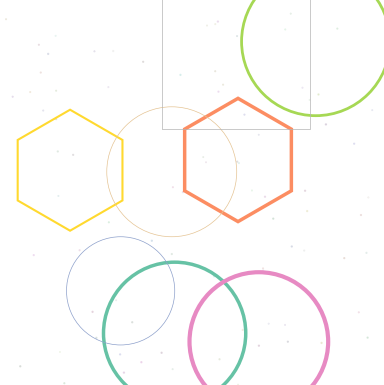[{"shape": "circle", "thickness": 2.5, "radius": 0.92, "center": [0.454, 0.134]}, {"shape": "hexagon", "thickness": 2.5, "radius": 0.8, "center": [0.618, 0.584]}, {"shape": "circle", "thickness": 0.5, "radius": 0.7, "center": [0.313, 0.245]}, {"shape": "circle", "thickness": 3, "radius": 0.9, "center": [0.672, 0.113]}, {"shape": "circle", "thickness": 2, "radius": 0.96, "center": [0.82, 0.892]}, {"shape": "hexagon", "thickness": 1.5, "radius": 0.79, "center": [0.182, 0.558]}, {"shape": "circle", "thickness": 0.5, "radius": 0.84, "center": [0.446, 0.554]}, {"shape": "square", "thickness": 0.5, "radius": 0.96, "center": [0.614, 0.857]}]